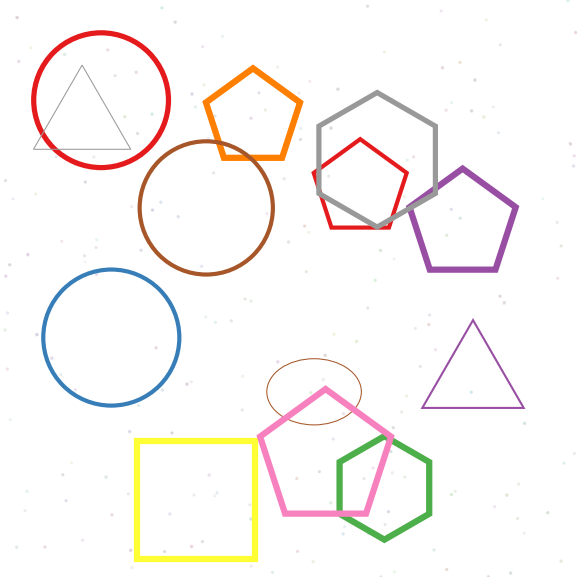[{"shape": "circle", "thickness": 2.5, "radius": 0.58, "center": [0.175, 0.826]}, {"shape": "pentagon", "thickness": 2, "radius": 0.42, "center": [0.624, 0.674]}, {"shape": "circle", "thickness": 2, "radius": 0.59, "center": [0.193, 0.415]}, {"shape": "hexagon", "thickness": 3, "radius": 0.45, "center": [0.666, 0.154]}, {"shape": "triangle", "thickness": 1, "radius": 0.51, "center": [0.819, 0.343]}, {"shape": "pentagon", "thickness": 3, "radius": 0.48, "center": [0.801, 0.61]}, {"shape": "pentagon", "thickness": 3, "radius": 0.43, "center": [0.438, 0.795]}, {"shape": "square", "thickness": 3, "radius": 0.51, "center": [0.339, 0.133]}, {"shape": "circle", "thickness": 2, "radius": 0.58, "center": [0.357, 0.639]}, {"shape": "oval", "thickness": 0.5, "radius": 0.41, "center": [0.544, 0.321]}, {"shape": "pentagon", "thickness": 3, "radius": 0.6, "center": [0.564, 0.206]}, {"shape": "hexagon", "thickness": 2.5, "radius": 0.58, "center": [0.653, 0.722]}, {"shape": "triangle", "thickness": 0.5, "radius": 0.49, "center": [0.142, 0.789]}]